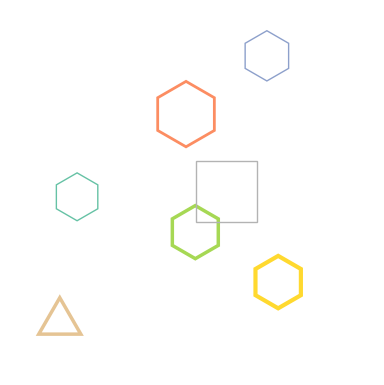[{"shape": "hexagon", "thickness": 1, "radius": 0.31, "center": [0.2, 0.489]}, {"shape": "hexagon", "thickness": 2, "radius": 0.42, "center": [0.483, 0.704]}, {"shape": "hexagon", "thickness": 1, "radius": 0.33, "center": [0.693, 0.855]}, {"shape": "hexagon", "thickness": 2.5, "radius": 0.34, "center": [0.507, 0.397]}, {"shape": "hexagon", "thickness": 3, "radius": 0.34, "center": [0.723, 0.267]}, {"shape": "triangle", "thickness": 2.5, "radius": 0.32, "center": [0.155, 0.164]}, {"shape": "square", "thickness": 1, "radius": 0.4, "center": [0.588, 0.503]}]